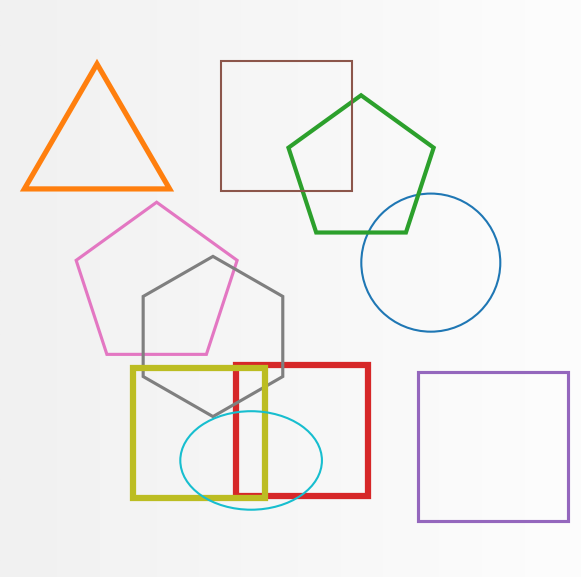[{"shape": "circle", "thickness": 1, "radius": 0.6, "center": [0.741, 0.544]}, {"shape": "triangle", "thickness": 2.5, "radius": 0.72, "center": [0.167, 0.744]}, {"shape": "pentagon", "thickness": 2, "radius": 0.66, "center": [0.621, 0.703]}, {"shape": "square", "thickness": 3, "radius": 0.56, "center": [0.52, 0.254]}, {"shape": "square", "thickness": 1.5, "radius": 0.64, "center": [0.848, 0.226]}, {"shape": "square", "thickness": 1, "radius": 0.56, "center": [0.493, 0.78]}, {"shape": "pentagon", "thickness": 1.5, "radius": 0.73, "center": [0.269, 0.503]}, {"shape": "hexagon", "thickness": 1.5, "radius": 0.69, "center": [0.366, 0.416]}, {"shape": "square", "thickness": 3, "radius": 0.56, "center": [0.342, 0.249]}, {"shape": "oval", "thickness": 1, "radius": 0.61, "center": [0.432, 0.202]}]